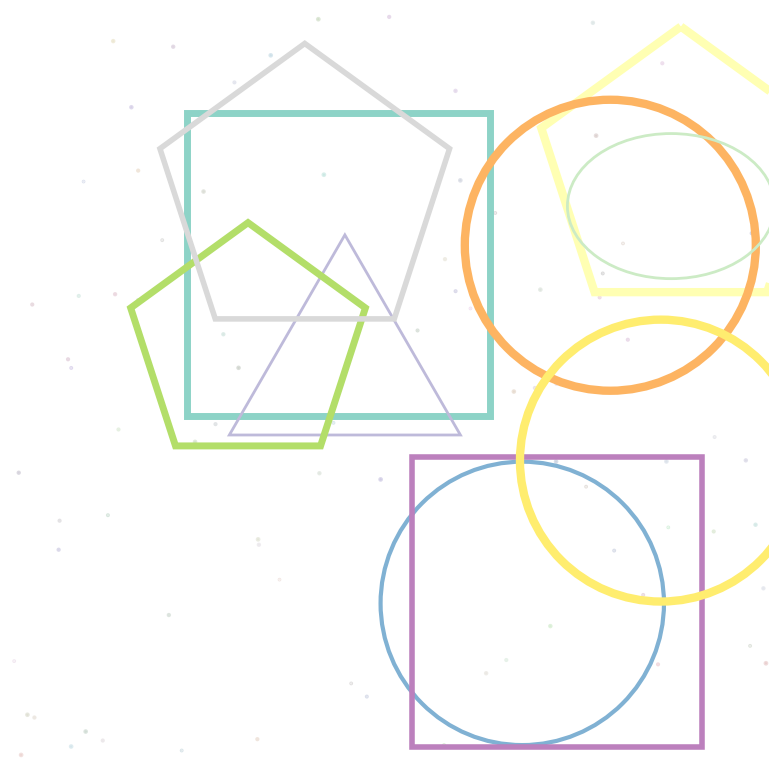[{"shape": "square", "thickness": 2.5, "radius": 0.98, "center": [0.44, 0.657]}, {"shape": "pentagon", "thickness": 3, "radius": 0.95, "center": [0.884, 0.775]}, {"shape": "triangle", "thickness": 1, "radius": 0.87, "center": [0.448, 0.522]}, {"shape": "circle", "thickness": 1.5, "radius": 0.92, "center": [0.678, 0.216]}, {"shape": "circle", "thickness": 3, "radius": 0.94, "center": [0.793, 0.682]}, {"shape": "pentagon", "thickness": 2.5, "radius": 0.8, "center": [0.322, 0.551]}, {"shape": "pentagon", "thickness": 2, "radius": 0.99, "center": [0.396, 0.746]}, {"shape": "square", "thickness": 2, "radius": 0.94, "center": [0.723, 0.218]}, {"shape": "oval", "thickness": 1, "radius": 0.67, "center": [0.872, 0.732]}, {"shape": "circle", "thickness": 3, "radius": 0.92, "center": [0.858, 0.402]}]